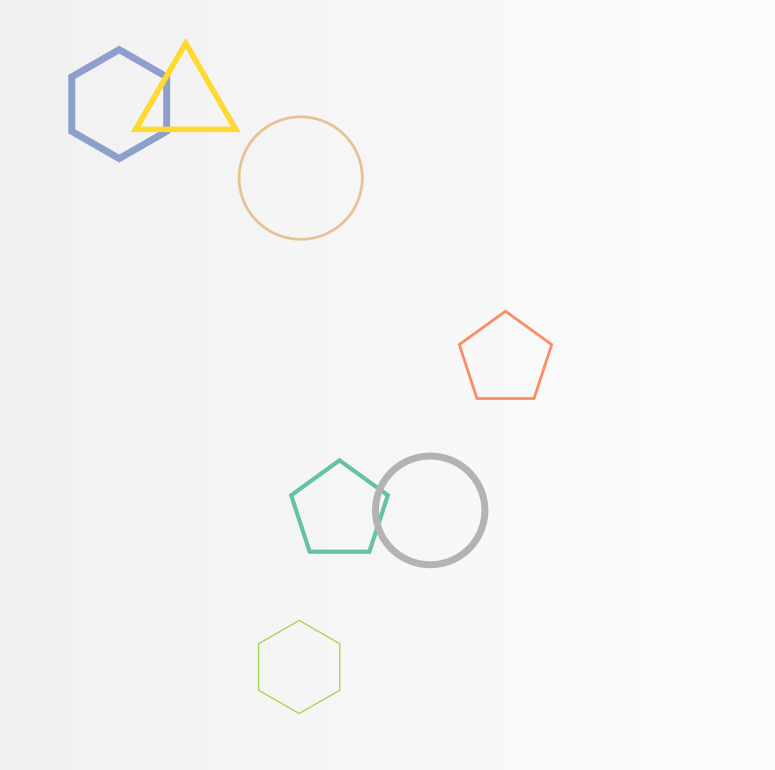[{"shape": "pentagon", "thickness": 1.5, "radius": 0.33, "center": [0.438, 0.337]}, {"shape": "pentagon", "thickness": 1, "radius": 0.31, "center": [0.652, 0.533]}, {"shape": "hexagon", "thickness": 2.5, "radius": 0.35, "center": [0.154, 0.865]}, {"shape": "hexagon", "thickness": 0.5, "radius": 0.3, "center": [0.386, 0.134]}, {"shape": "triangle", "thickness": 2, "radius": 0.37, "center": [0.24, 0.869]}, {"shape": "circle", "thickness": 1, "radius": 0.4, "center": [0.388, 0.769]}, {"shape": "circle", "thickness": 2.5, "radius": 0.35, "center": [0.555, 0.337]}]